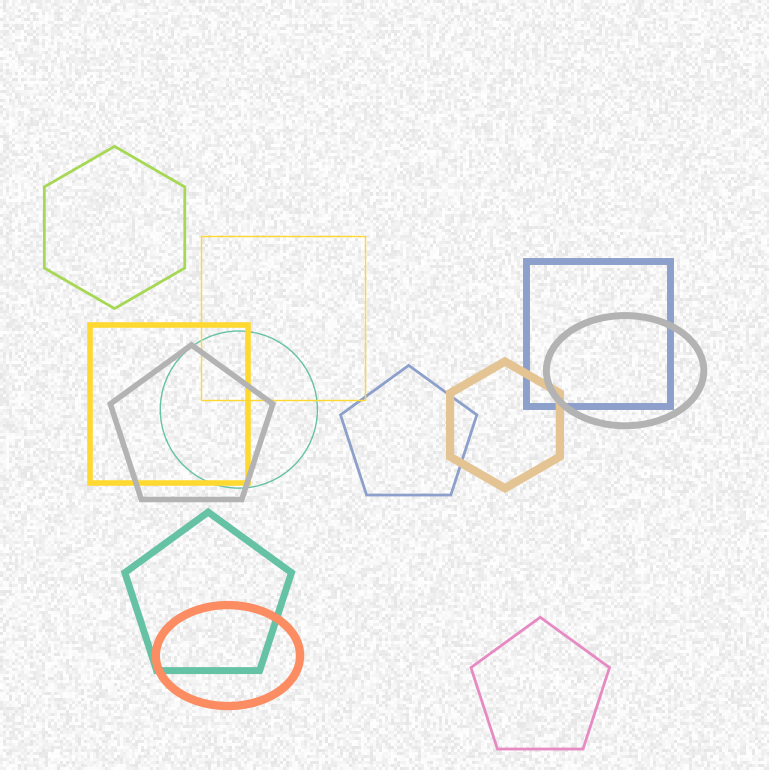[{"shape": "circle", "thickness": 0.5, "radius": 0.51, "center": [0.31, 0.468]}, {"shape": "pentagon", "thickness": 2.5, "radius": 0.57, "center": [0.27, 0.221]}, {"shape": "oval", "thickness": 3, "radius": 0.47, "center": [0.296, 0.149]}, {"shape": "pentagon", "thickness": 1, "radius": 0.47, "center": [0.531, 0.432]}, {"shape": "square", "thickness": 2.5, "radius": 0.47, "center": [0.777, 0.567]}, {"shape": "pentagon", "thickness": 1, "radius": 0.47, "center": [0.702, 0.104]}, {"shape": "hexagon", "thickness": 1, "radius": 0.53, "center": [0.149, 0.705]}, {"shape": "square", "thickness": 0.5, "radius": 0.53, "center": [0.368, 0.587]}, {"shape": "square", "thickness": 2, "radius": 0.51, "center": [0.22, 0.475]}, {"shape": "hexagon", "thickness": 3, "radius": 0.41, "center": [0.656, 0.448]}, {"shape": "oval", "thickness": 2.5, "radius": 0.51, "center": [0.812, 0.519]}, {"shape": "pentagon", "thickness": 2, "radius": 0.55, "center": [0.249, 0.441]}]